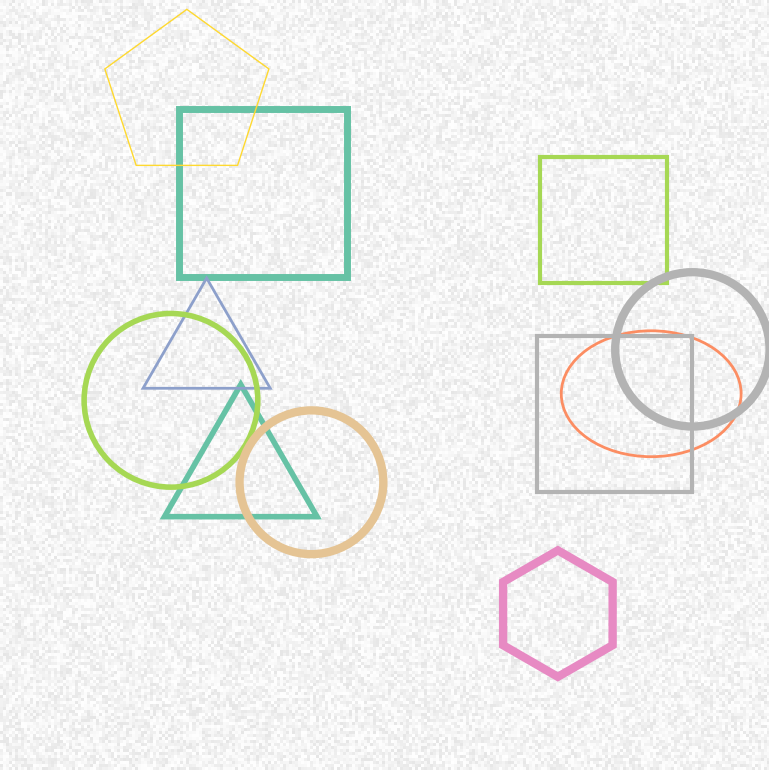[{"shape": "square", "thickness": 2.5, "radius": 0.55, "center": [0.342, 0.749]}, {"shape": "triangle", "thickness": 2, "radius": 0.57, "center": [0.313, 0.386]}, {"shape": "oval", "thickness": 1, "radius": 0.58, "center": [0.846, 0.489]}, {"shape": "triangle", "thickness": 1, "radius": 0.48, "center": [0.268, 0.543]}, {"shape": "hexagon", "thickness": 3, "radius": 0.41, "center": [0.724, 0.203]}, {"shape": "square", "thickness": 1.5, "radius": 0.41, "center": [0.784, 0.714]}, {"shape": "circle", "thickness": 2, "radius": 0.56, "center": [0.222, 0.48]}, {"shape": "pentagon", "thickness": 0.5, "radius": 0.56, "center": [0.243, 0.876]}, {"shape": "circle", "thickness": 3, "radius": 0.47, "center": [0.404, 0.374]}, {"shape": "circle", "thickness": 3, "radius": 0.5, "center": [0.899, 0.546]}, {"shape": "square", "thickness": 1.5, "radius": 0.5, "center": [0.798, 0.462]}]